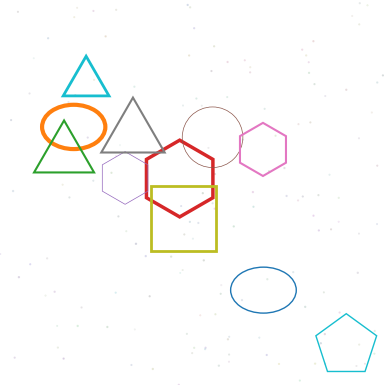[{"shape": "oval", "thickness": 1, "radius": 0.43, "center": [0.684, 0.246]}, {"shape": "oval", "thickness": 3, "radius": 0.41, "center": [0.191, 0.67]}, {"shape": "triangle", "thickness": 1.5, "radius": 0.45, "center": [0.166, 0.597]}, {"shape": "hexagon", "thickness": 2.5, "radius": 0.5, "center": [0.467, 0.536]}, {"shape": "hexagon", "thickness": 0.5, "radius": 0.34, "center": [0.325, 0.538]}, {"shape": "circle", "thickness": 0.5, "radius": 0.39, "center": [0.552, 0.643]}, {"shape": "hexagon", "thickness": 1.5, "radius": 0.34, "center": [0.683, 0.612]}, {"shape": "triangle", "thickness": 1.5, "radius": 0.48, "center": [0.345, 0.651]}, {"shape": "square", "thickness": 2, "radius": 0.43, "center": [0.477, 0.432]}, {"shape": "pentagon", "thickness": 1, "radius": 0.41, "center": [0.899, 0.102]}, {"shape": "triangle", "thickness": 2, "radius": 0.34, "center": [0.224, 0.785]}]